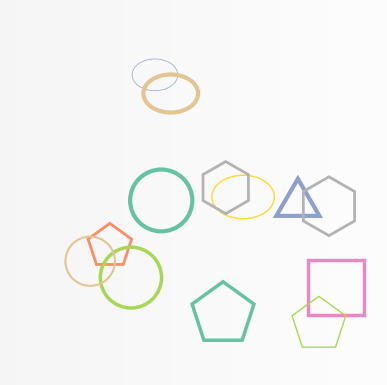[{"shape": "pentagon", "thickness": 2.5, "radius": 0.42, "center": [0.576, 0.184]}, {"shape": "circle", "thickness": 3, "radius": 0.4, "center": [0.416, 0.479]}, {"shape": "pentagon", "thickness": 2, "radius": 0.29, "center": [0.283, 0.361]}, {"shape": "oval", "thickness": 0.5, "radius": 0.29, "center": [0.4, 0.806]}, {"shape": "triangle", "thickness": 3, "radius": 0.32, "center": [0.769, 0.471]}, {"shape": "square", "thickness": 2.5, "radius": 0.36, "center": [0.867, 0.253]}, {"shape": "circle", "thickness": 2.5, "radius": 0.39, "center": [0.338, 0.279]}, {"shape": "pentagon", "thickness": 1, "radius": 0.36, "center": [0.823, 0.157]}, {"shape": "oval", "thickness": 1, "radius": 0.4, "center": [0.627, 0.488]}, {"shape": "oval", "thickness": 3, "radius": 0.35, "center": [0.441, 0.757]}, {"shape": "circle", "thickness": 1.5, "radius": 0.32, "center": [0.233, 0.321]}, {"shape": "hexagon", "thickness": 2, "radius": 0.38, "center": [0.849, 0.464]}, {"shape": "hexagon", "thickness": 2, "radius": 0.34, "center": [0.582, 0.513]}]